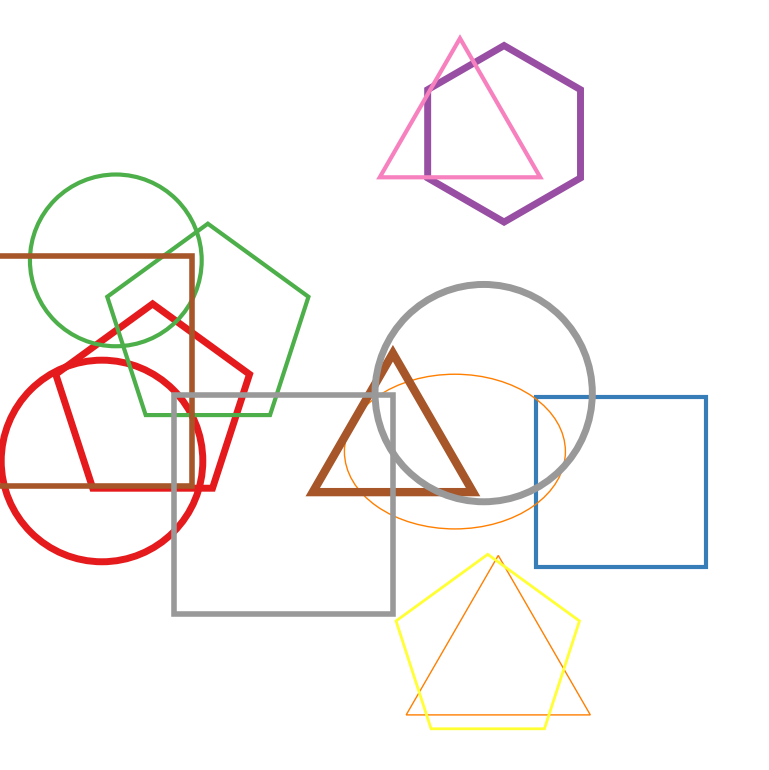[{"shape": "pentagon", "thickness": 2.5, "radius": 0.66, "center": [0.198, 0.473]}, {"shape": "circle", "thickness": 2.5, "radius": 0.65, "center": [0.132, 0.401]}, {"shape": "square", "thickness": 1.5, "radius": 0.55, "center": [0.806, 0.374]}, {"shape": "circle", "thickness": 1.5, "radius": 0.56, "center": [0.15, 0.662]}, {"shape": "pentagon", "thickness": 1.5, "radius": 0.69, "center": [0.27, 0.572]}, {"shape": "hexagon", "thickness": 2.5, "radius": 0.57, "center": [0.655, 0.826]}, {"shape": "oval", "thickness": 0.5, "radius": 0.72, "center": [0.591, 0.414]}, {"shape": "triangle", "thickness": 0.5, "radius": 0.69, "center": [0.647, 0.141]}, {"shape": "pentagon", "thickness": 1, "radius": 0.63, "center": [0.633, 0.155]}, {"shape": "square", "thickness": 2, "radius": 0.74, "center": [0.1, 0.518]}, {"shape": "triangle", "thickness": 3, "radius": 0.6, "center": [0.51, 0.421]}, {"shape": "triangle", "thickness": 1.5, "radius": 0.6, "center": [0.597, 0.83]}, {"shape": "circle", "thickness": 2.5, "radius": 0.71, "center": [0.628, 0.489]}, {"shape": "square", "thickness": 2, "radius": 0.71, "center": [0.369, 0.344]}]